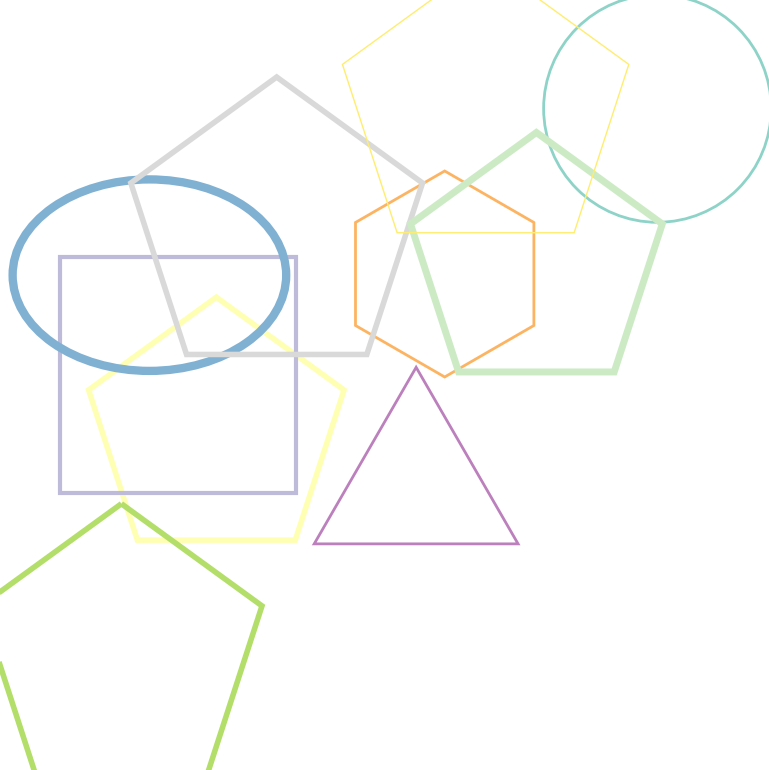[{"shape": "circle", "thickness": 1, "radius": 0.74, "center": [0.854, 0.859]}, {"shape": "pentagon", "thickness": 2, "radius": 0.87, "center": [0.281, 0.44]}, {"shape": "square", "thickness": 1.5, "radius": 0.77, "center": [0.231, 0.513]}, {"shape": "oval", "thickness": 3, "radius": 0.89, "center": [0.194, 0.643]}, {"shape": "hexagon", "thickness": 1, "radius": 0.67, "center": [0.578, 0.644]}, {"shape": "pentagon", "thickness": 2, "radius": 0.96, "center": [0.158, 0.154]}, {"shape": "pentagon", "thickness": 2, "radius": 1.0, "center": [0.359, 0.701]}, {"shape": "triangle", "thickness": 1, "radius": 0.76, "center": [0.54, 0.37]}, {"shape": "pentagon", "thickness": 2.5, "radius": 0.86, "center": [0.697, 0.656]}, {"shape": "pentagon", "thickness": 0.5, "radius": 0.98, "center": [0.631, 0.856]}]